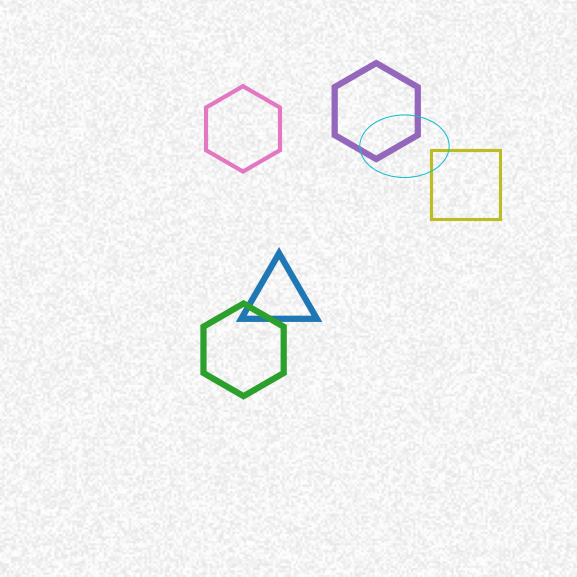[{"shape": "triangle", "thickness": 3, "radius": 0.38, "center": [0.483, 0.485]}, {"shape": "hexagon", "thickness": 3, "radius": 0.4, "center": [0.422, 0.393]}, {"shape": "hexagon", "thickness": 3, "radius": 0.42, "center": [0.651, 0.807]}, {"shape": "hexagon", "thickness": 2, "radius": 0.37, "center": [0.421, 0.776]}, {"shape": "square", "thickness": 1.5, "radius": 0.3, "center": [0.805, 0.68]}, {"shape": "oval", "thickness": 0.5, "radius": 0.39, "center": [0.7, 0.746]}]